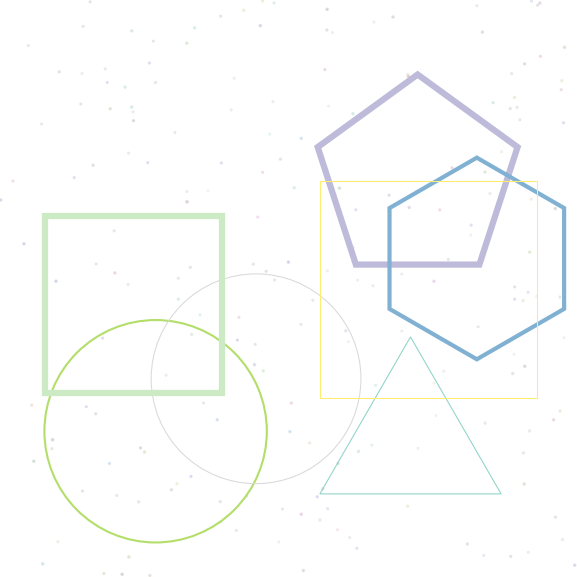[{"shape": "triangle", "thickness": 0.5, "radius": 0.91, "center": [0.711, 0.234]}, {"shape": "pentagon", "thickness": 3, "radius": 0.91, "center": [0.723, 0.688]}, {"shape": "hexagon", "thickness": 2, "radius": 0.87, "center": [0.826, 0.552]}, {"shape": "circle", "thickness": 1, "radius": 0.96, "center": [0.269, 0.252]}, {"shape": "circle", "thickness": 0.5, "radius": 0.91, "center": [0.443, 0.343]}, {"shape": "square", "thickness": 3, "radius": 0.77, "center": [0.231, 0.471]}, {"shape": "square", "thickness": 0.5, "radius": 0.94, "center": [0.743, 0.497]}]